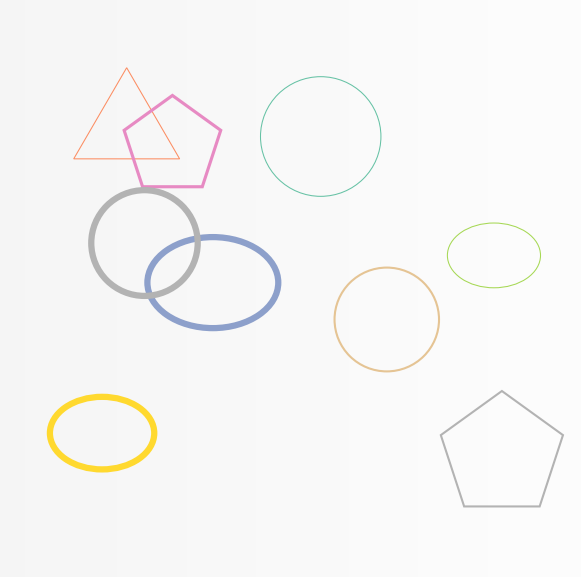[{"shape": "circle", "thickness": 0.5, "radius": 0.52, "center": [0.552, 0.763]}, {"shape": "triangle", "thickness": 0.5, "radius": 0.53, "center": [0.218, 0.777]}, {"shape": "oval", "thickness": 3, "radius": 0.56, "center": [0.366, 0.51]}, {"shape": "pentagon", "thickness": 1.5, "radius": 0.44, "center": [0.297, 0.746]}, {"shape": "oval", "thickness": 0.5, "radius": 0.4, "center": [0.85, 0.557]}, {"shape": "oval", "thickness": 3, "radius": 0.45, "center": [0.176, 0.249]}, {"shape": "circle", "thickness": 1, "radius": 0.45, "center": [0.665, 0.446]}, {"shape": "pentagon", "thickness": 1, "radius": 0.55, "center": [0.863, 0.212]}, {"shape": "circle", "thickness": 3, "radius": 0.46, "center": [0.249, 0.578]}]